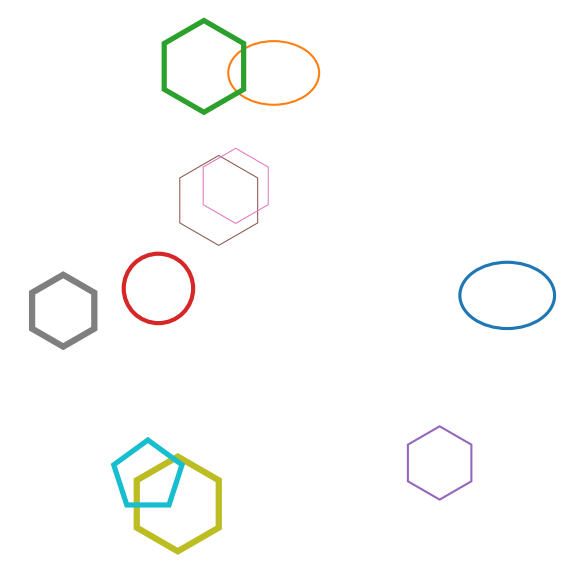[{"shape": "oval", "thickness": 1.5, "radius": 0.41, "center": [0.878, 0.488]}, {"shape": "oval", "thickness": 1, "radius": 0.39, "center": [0.474, 0.873]}, {"shape": "hexagon", "thickness": 2.5, "radius": 0.4, "center": [0.353, 0.884]}, {"shape": "circle", "thickness": 2, "radius": 0.3, "center": [0.274, 0.5]}, {"shape": "hexagon", "thickness": 1, "radius": 0.32, "center": [0.761, 0.197]}, {"shape": "hexagon", "thickness": 0.5, "radius": 0.39, "center": [0.379, 0.652]}, {"shape": "hexagon", "thickness": 0.5, "radius": 0.33, "center": [0.408, 0.677]}, {"shape": "hexagon", "thickness": 3, "radius": 0.31, "center": [0.109, 0.461]}, {"shape": "hexagon", "thickness": 3, "radius": 0.41, "center": [0.308, 0.126]}, {"shape": "pentagon", "thickness": 2.5, "radius": 0.31, "center": [0.256, 0.175]}]